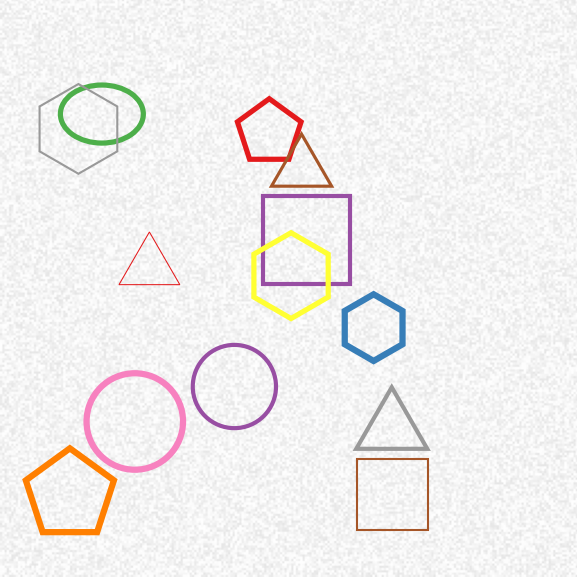[{"shape": "pentagon", "thickness": 2.5, "radius": 0.29, "center": [0.466, 0.77]}, {"shape": "triangle", "thickness": 0.5, "radius": 0.3, "center": [0.259, 0.537]}, {"shape": "hexagon", "thickness": 3, "radius": 0.29, "center": [0.647, 0.432]}, {"shape": "oval", "thickness": 2.5, "radius": 0.36, "center": [0.176, 0.802]}, {"shape": "circle", "thickness": 2, "radius": 0.36, "center": [0.406, 0.33]}, {"shape": "square", "thickness": 2, "radius": 0.38, "center": [0.531, 0.584]}, {"shape": "pentagon", "thickness": 3, "radius": 0.4, "center": [0.121, 0.143]}, {"shape": "hexagon", "thickness": 2.5, "radius": 0.37, "center": [0.504, 0.522]}, {"shape": "square", "thickness": 1, "radius": 0.31, "center": [0.68, 0.143]}, {"shape": "triangle", "thickness": 1.5, "radius": 0.3, "center": [0.522, 0.707]}, {"shape": "circle", "thickness": 3, "radius": 0.42, "center": [0.233, 0.269]}, {"shape": "hexagon", "thickness": 1, "radius": 0.39, "center": [0.136, 0.776]}, {"shape": "triangle", "thickness": 2, "radius": 0.36, "center": [0.678, 0.257]}]